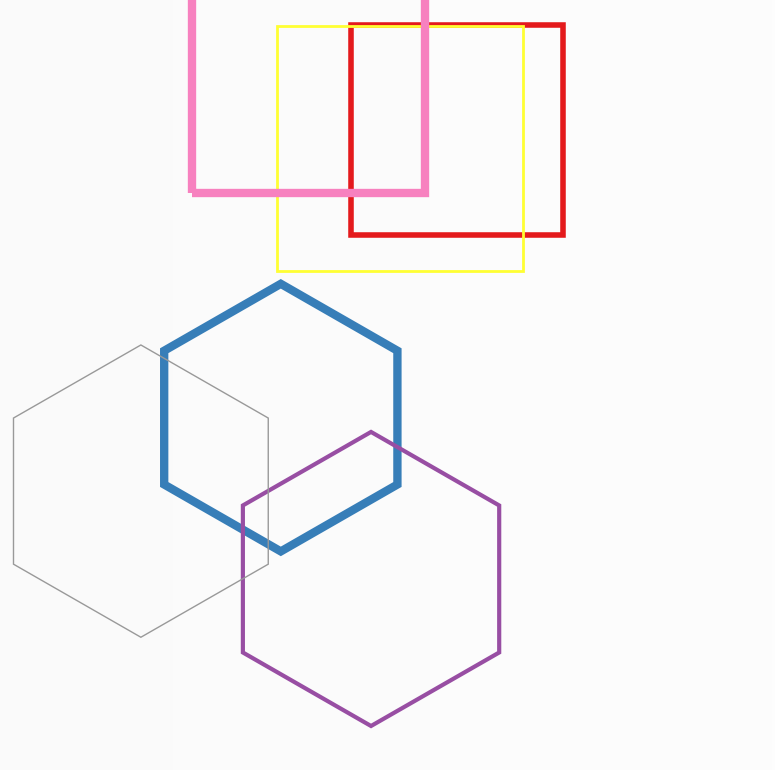[{"shape": "square", "thickness": 2, "radius": 0.68, "center": [0.59, 0.831]}, {"shape": "hexagon", "thickness": 3, "radius": 0.87, "center": [0.362, 0.458]}, {"shape": "hexagon", "thickness": 1.5, "radius": 0.95, "center": [0.479, 0.248]}, {"shape": "square", "thickness": 1, "radius": 0.79, "center": [0.516, 0.807]}, {"shape": "square", "thickness": 3, "radius": 0.75, "center": [0.398, 0.899]}, {"shape": "hexagon", "thickness": 0.5, "radius": 0.95, "center": [0.182, 0.362]}]